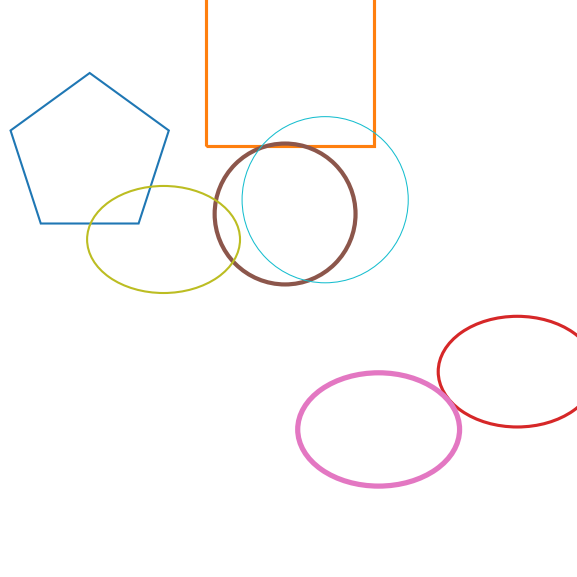[{"shape": "pentagon", "thickness": 1, "radius": 0.72, "center": [0.155, 0.729]}, {"shape": "square", "thickness": 1.5, "radius": 0.73, "center": [0.502, 0.892]}, {"shape": "oval", "thickness": 1.5, "radius": 0.68, "center": [0.896, 0.356]}, {"shape": "circle", "thickness": 2, "radius": 0.61, "center": [0.494, 0.629]}, {"shape": "oval", "thickness": 2.5, "radius": 0.7, "center": [0.656, 0.256]}, {"shape": "oval", "thickness": 1, "radius": 0.66, "center": [0.283, 0.584]}, {"shape": "circle", "thickness": 0.5, "radius": 0.72, "center": [0.563, 0.653]}]